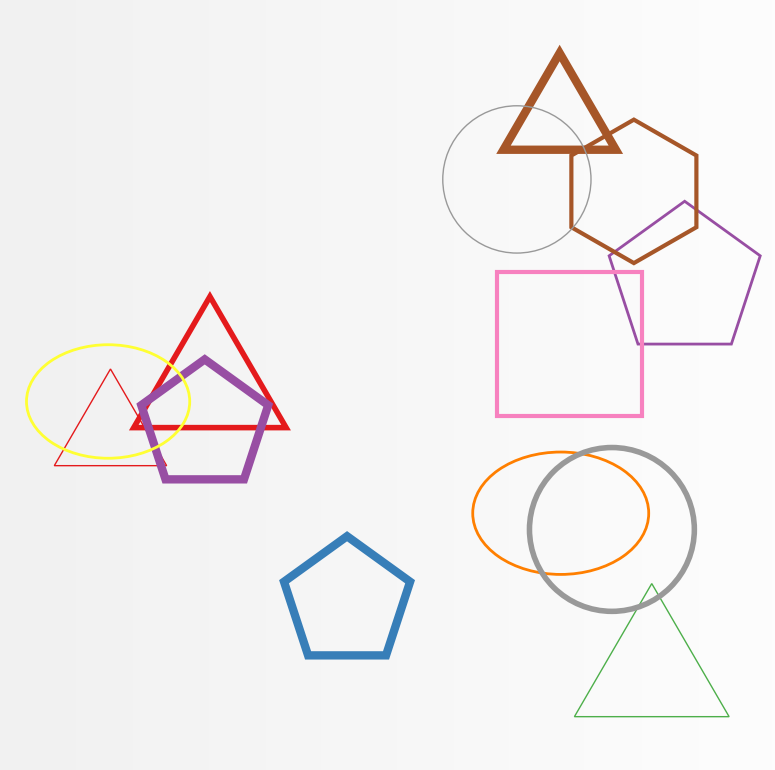[{"shape": "triangle", "thickness": 2, "radius": 0.57, "center": [0.271, 0.501]}, {"shape": "triangle", "thickness": 0.5, "radius": 0.42, "center": [0.143, 0.437]}, {"shape": "pentagon", "thickness": 3, "radius": 0.43, "center": [0.448, 0.218]}, {"shape": "triangle", "thickness": 0.5, "radius": 0.58, "center": [0.841, 0.127]}, {"shape": "pentagon", "thickness": 1, "radius": 0.51, "center": [0.883, 0.636]}, {"shape": "pentagon", "thickness": 3, "radius": 0.43, "center": [0.264, 0.447]}, {"shape": "oval", "thickness": 1, "radius": 0.57, "center": [0.724, 0.333]}, {"shape": "oval", "thickness": 1, "radius": 0.53, "center": [0.139, 0.479]}, {"shape": "triangle", "thickness": 3, "radius": 0.42, "center": [0.722, 0.847]}, {"shape": "hexagon", "thickness": 1.5, "radius": 0.47, "center": [0.818, 0.751]}, {"shape": "square", "thickness": 1.5, "radius": 0.47, "center": [0.735, 0.554]}, {"shape": "circle", "thickness": 2, "radius": 0.53, "center": [0.79, 0.312]}, {"shape": "circle", "thickness": 0.5, "radius": 0.48, "center": [0.667, 0.767]}]